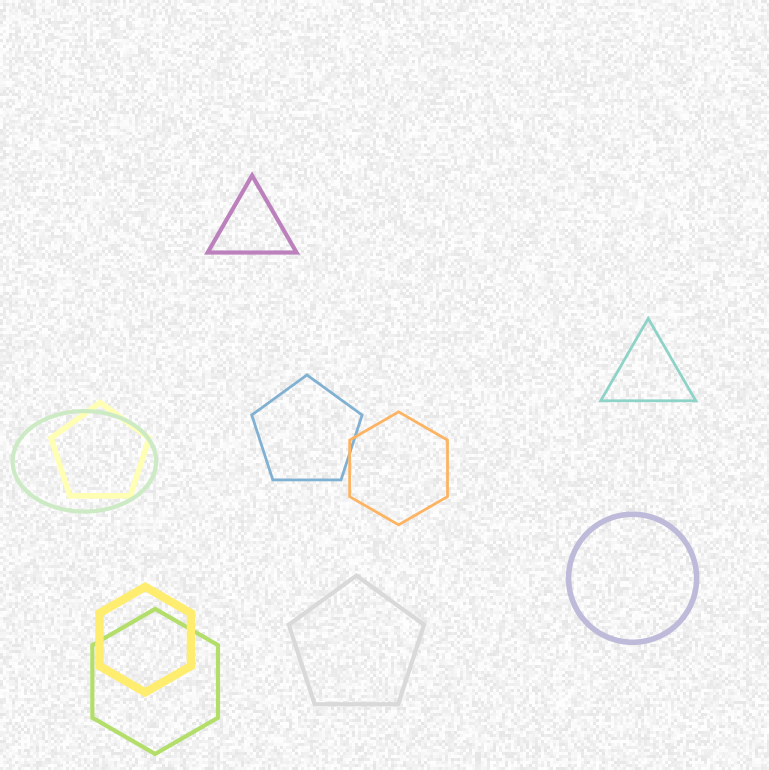[{"shape": "triangle", "thickness": 1, "radius": 0.36, "center": [0.842, 0.515]}, {"shape": "pentagon", "thickness": 2, "radius": 0.33, "center": [0.13, 0.41]}, {"shape": "circle", "thickness": 2, "radius": 0.42, "center": [0.822, 0.249]}, {"shape": "pentagon", "thickness": 1, "radius": 0.38, "center": [0.399, 0.438]}, {"shape": "hexagon", "thickness": 1, "radius": 0.37, "center": [0.518, 0.392]}, {"shape": "hexagon", "thickness": 1.5, "radius": 0.47, "center": [0.202, 0.115]}, {"shape": "pentagon", "thickness": 1.5, "radius": 0.46, "center": [0.463, 0.16]}, {"shape": "triangle", "thickness": 1.5, "radius": 0.33, "center": [0.327, 0.705]}, {"shape": "oval", "thickness": 1.5, "radius": 0.47, "center": [0.11, 0.401]}, {"shape": "hexagon", "thickness": 3, "radius": 0.34, "center": [0.189, 0.169]}]